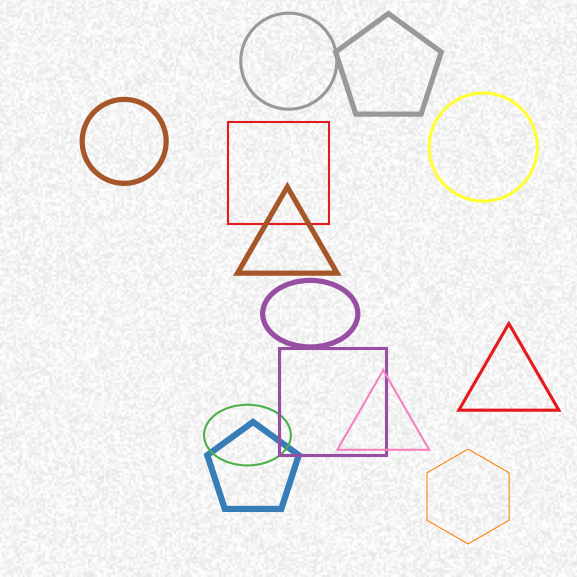[{"shape": "square", "thickness": 1, "radius": 0.44, "center": [0.482, 0.699]}, {"shape": "triangle", "thickness": 1.5, "radius": 0.5, "center": [0.881, 0.339]}, {"shape": "pentagon", "thickness": 3, "radius": 0.42, "center": [0.438, 0.185]}, {"shape": "oval", "thickness": 1, "radius": 0.38, "center": [0.428, 0.246]}, {"shape": "oval", "thickness": 2.5, "radius": 0.41, "center": [0.537, 0.456]}, {"shape": "square", "thickness": 1.5, "radius": 0.46, "center": [0.576, 0.304]}, {"shape": "hexagon", "thickness": 0.5, "radius": 0.41, "center": [0.811, 0.139]}, {"shape": "circle", "thickness": 1.5, "radius": 0.47, "center": [0.837, 0.744]}, {"shape": "triangle", "thickness": 2.5, "radius": 0.5, "center": [0.498, 0.576]}, {"shape": "circle", "thickness": 2.5, "radius": 0.36, "center": [0.215, 0.754]}, {"shape": "triangle", "thickness": 1, "radius": 0.46, "center": [0.664, 0.266]}, {"shape": "circle", "thickness": 1.5, "radius": 0.42, "center": [0.5, 0.893]}, {"shape": "pentagon", "thickness": 2.5, "radius": 0.48, "center": [0.673, 0.879]}]